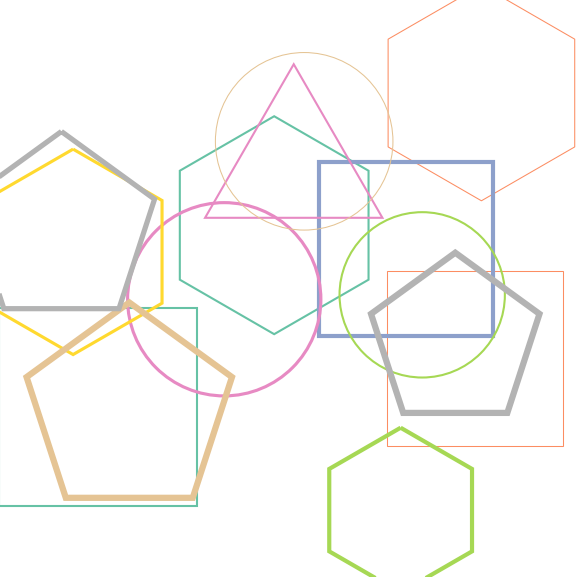[{"shape": "square", "thickness": 1, "radius": 0.86, "center": [0.17, 0.294]}, {"shape": "hexagon", "thickness": 1, "radius": 0.94, "center": [0.475, 0.609]}, {"shape": "square", "thickness": 0.5, "radius": 0.76, "center": [0.822, 0.378]}, {"shape": "hexagon", "thickness": 0.5, "radius": 0.93, "center": [0.834, 0.838]}, {"shape": "square", "thickness": 2, "radius": 0.75, "center": [0.704, 0.568]}, {"shape": "circle", "thickness": 1.5, "radius": 0.84, "center": [0.388, 0.481]}, {"shape": "triangle", "thickness": 1, "radius": 0.89, "center": [0.509, 0.711]}, {"shape": "hexagon", "thickness": 2, "radius": 0.71, "center": [0.694, 0.116]}, {"shape": "circle", "thickness": 1, "radius": 0.72, "center": [0.731, 0.489]}, {"shape": "hexagon", "thickness": 1.5, "radius": 0.89, "center": [0.127, 0.563]}, {"shape": "circle", "thickness": 0.5, "radius": 0.77, "center": [0.527, 0.754]}, {"shape": "pentagon", "thickness": 3, "radius": 0.93, "center": [0.224, 0.288]}, {"shape": "pentagon", "thickness": 3, "radius": 0.77, "center": [0.788, 0.408]}, {"shape": "pentagon", "thickness": 2.5, "radius": 0.85, "center": [0.106, 0.602]}]